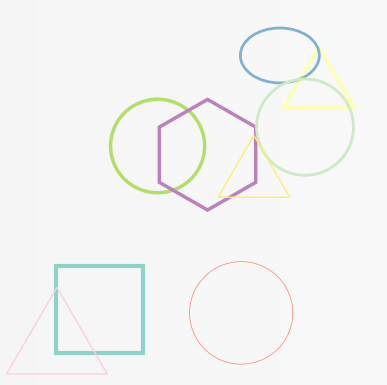[{"shape": "square", "thickness": 3, "radius": 0.57, "center": [0.257, 0.195]}, {"shape": "triangle", "thickness": 2.5, "radius": 0.52, "center": [0.823, 0.773]}, {"shape": "circle", "thickness": 0.5, "radius": 0.67, "center": [0.622, 0.187]}, {"shape": "oval", "thickness": 2, "radius": 0.51, "center": [0.722, 0.856]}, {"shape": "circle", "thickness": 2.5, "radius": 0.61, "center": [0.407, 0.621]}, {"shape": "triangle", "thickness": 1, "radius": 0.75, "center": [0.147, 0.104]}, {"shape": "hexagon", "thickness": 2.5, "radius": 0.72, "center": [0.536, 0.598]}, {"shape": "circle", "thickness": 2, "radius": 0.63, "center": [0.787, 0.67]}, {"shape": "triangle", "thickness": 1, "radius": 0.53, "center": [0.655, 0.541]}]